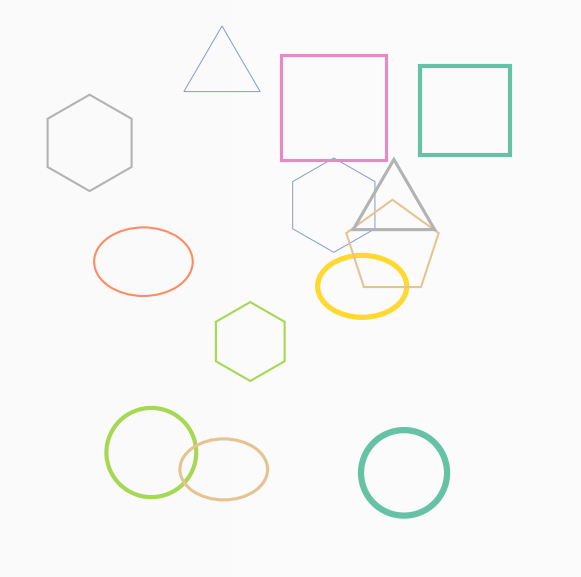[{"shape": "square", "thickness": 2, "radius": 0.39, "center": [0.8, 0.808]}, {"shape": "circle", "thickness": 3, "radius": 0.37, "center": [0.695, 0.18]}, {"shape": "oval", "thickness": 1, "radius": 0.42, "center": [0.247, 0.546]}, {"shape": "hexagon", "thickness": 0.5, "radius": 0.41, "center": [0.574, 0.644]}, {"shape": "triangle", "thickness": 0.5, "radius": 0.38, "center": [0.382, 0.878]}, {"shape": "square", "thickness": 1.5, "radius": 0.45, "center": [0.574, 0.813]}, {"shape": "hexagon", "thickness": 1, "radius": 0.34, "center": [0.431, 0.408]}, {"shape": "circle", "thickness": 2, "radius": 0.39, "center": [0.26, 0.216]}, {"shape": "oval", "thickness": 2.5, "radius": 0.38, "center": [0.623, 0.503]}, {"shape": "pentagon", "thickness": 1, "radius": 0.42, "center": [0.675, 0.57]}, {"shape": "oval", "thickness": 1.5, "radius": 0.38, "center": [0.385, 0.186]}, {"shape": "triangle", "thickness": 1.5, "radius": 0.4, "center": [0.678, 0.642]}, {"shape": "hexagon", "thickness": 1, "radius": 0.42, "center": [0.154, 0.752]}]